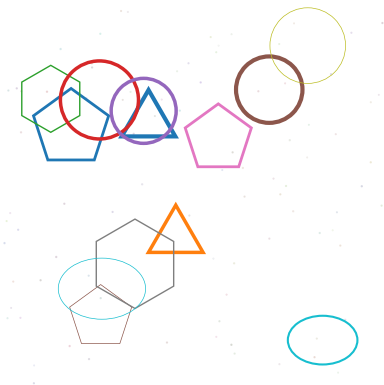[{"shape": "pentagon", "thickness": 2, "radius": 0.51, "center": [0.185, 0.668]}, {"shape": "triangle", "thickness": 3, "radius": 0.4, "center": [0.386, 0.686]}, {"shape": "triangle", "thickness": 2.5, "radius": 0.41, "center": [0.457, 0.385]}, {"shape": "hexagon", "thickness": 1, "radius": 0.43, "center": [0.132, 0.743]}, {"shape": "circle", "thickness": 2.5, "radius": 0.51, "center": [0.258, 0.74]}, {"shape": "circle", "thickness": 2.5, "radius": 0.42, "center": [0.373, 0.712]}, {"shape": "pentagon", "thickness": 0.5, "radius": 0.42, "center": [0.261, 0.176]}, {"shape": "circle", "thickness": 3, "radius": 0.43, "center": [0.699, 0.767]}, {"shape": "pentagon", "thickness": 2, "radius": 0.45, "center": [0.567, 0.64]}, {"shape": "hexagon", "thickness": 1, "radius": 0.58, "center": [0.351, 0.315]}, {"shape": "circle", "thickness": 0.5, "radius": 0.49, "center": [0.799, 0.882]}, {"shape": "oval", "thickness": 0.5, "radius": 0.57, "center": [0.265, 0.25]}, {"shape": "oval", "thickness": 1.5, "radius": 0.45, "center": [0.838, 0.117]}]